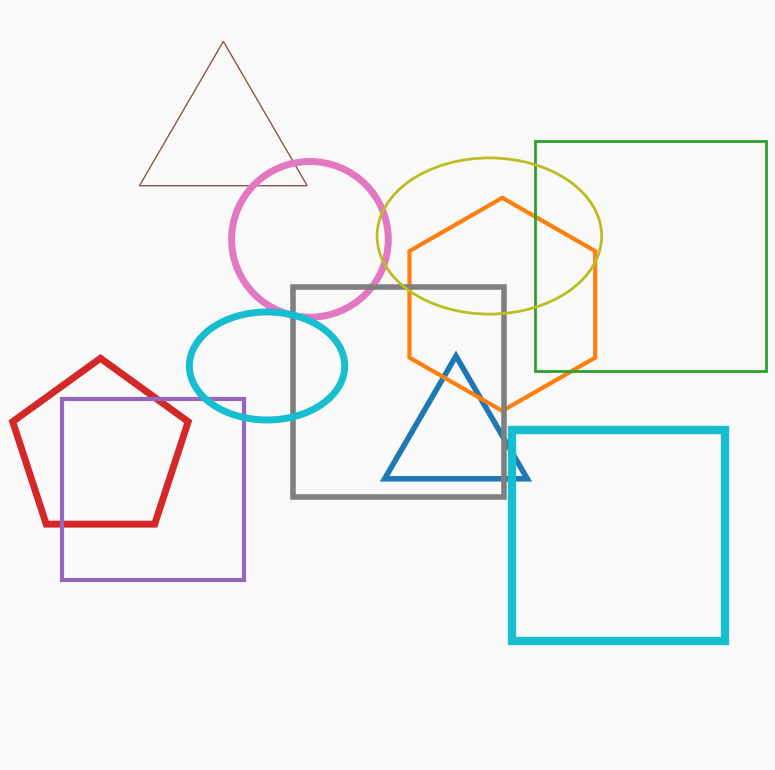[{"shape": "triangle", "thickness": 2, "radius": 0.53, "center": [0.588, 0.431]}, {"shape": "hexagon", "thickness": 1.5, "radius": 0.69, "center": [0.648, 0.605]}, {"shape": "square", "thickness": 1, "radius": 0.74, "center": [0.839, 0.668]}, {"shape": "pentagon", "thickness": 2.5, "radius": 0.6, "center": [0.13, 0.416]}, {"shape": "square", "thickness": 1.5, "radius": 0.59, "center": [0.198, 0.364]}, {"shape": "triangle", "thickness": 0.5, "radius": 0.62, "center": [0.288, 0.821]}, {"shape": "circle", "thickness": 2.5, "radius": 0.51, "center": [0.4, 0.689]}, {"shape": "square", "thickness": 2, "radius": 0.68, "center": [0.514, 0.491]}, {"shape": "oval", "thickness": 1, "radius": 0.72, "center": [0.631, 0.693]}, {"shape": "square", "thickness": 3, "radius": 0.69, "center": [0.798, 0.304]}, {"shape": "oval", "thickness": 2.5, "radius": 0.5, "center": [0.345, 0.525]}]